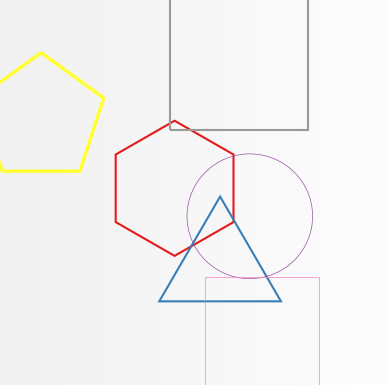[{"shape": "hexagon", "thickness": 1.5, "radius": 0.88, "center": [0.451, 0.511]}, {"shape": "triangle", "thickness": 1.5, "radius": 0.91, "center": [0.568, 0.308]}, {"shape": "circle", "thickness": 0.5, "radius": 0.81, "center": [0.645, 0.438]}, {"shape": "pentagon", "thickness": 2.5, "radius": 0.85, "center": [0.106, 0.693]}, {"shape": "square", "thickness": 0.5, "radius": 0.73, "center": [0.675, 0.133]}, {"shape": "square", "thickness": 1.5, "radius": 0.89, "center": [0.616, 0.84]}]